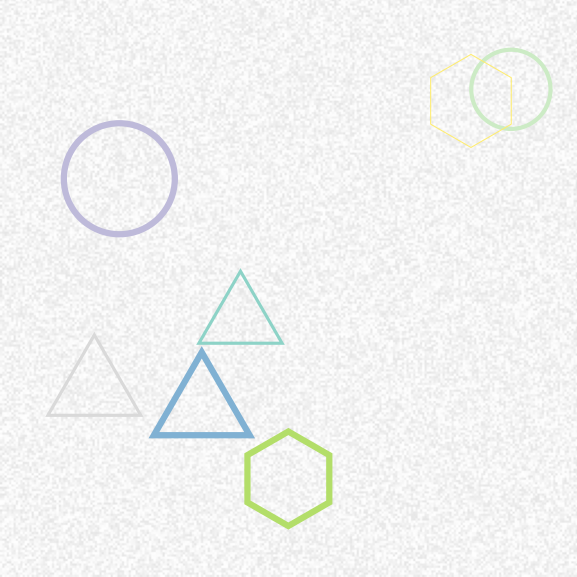[{"shape": "triangle", "thickness": 1.5, "radius": 0.42, "center": [0.416, 0.446]}, {"shape": "circle", "thickness": 3, "radius": 0.48, "center": [0.207, 0.69]}, {"shape": "triangle", "thickness": 3, "radius": 0.48, "center": [0.349, 0.293]}, {"shape": "hexagon", "thickness": 3, "radius": 0.41, "center": [0.499, 0.17]}, {"shape": "triangle", "thickness": 1.5, "radius": 0.46, "center": [0.163, 0.326]}, {"shape": "circle", "thickness": 2, "radius": 0.34, "center": [0.885, 0.844]}, {"shape": "hexagon", "thickness": 0.5, "radius": 0.4, "center": [0.816, 0.824]}]